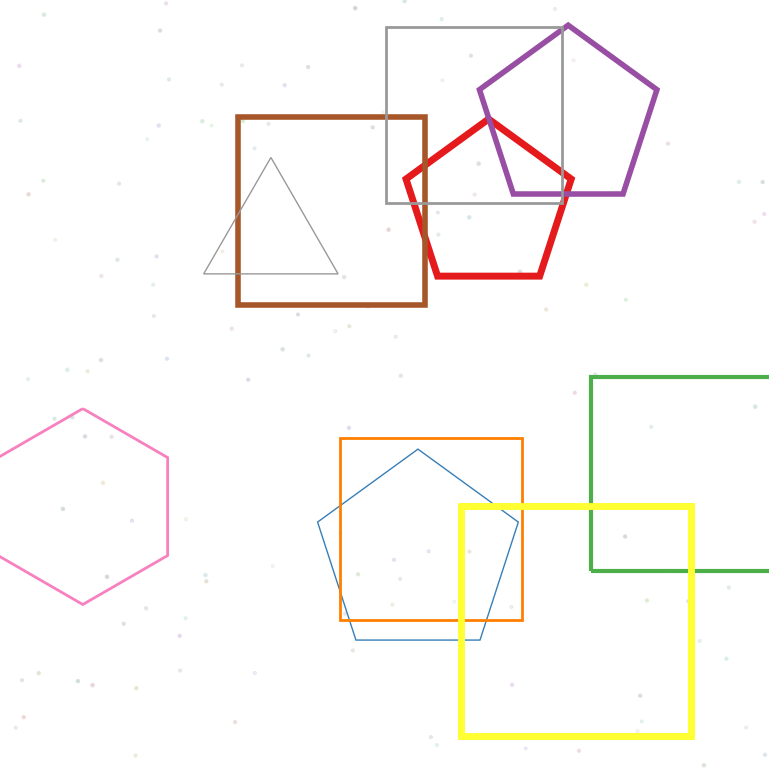[{"shape": "pentagon", "thickness": 2.5, "radius": 0.56, "center": [0.635, 0.733]}, {"shape": "pentagon", "thickness": 0.5, "radius": 0.69, "center": [0.543, 0.28]}, {"shape": "square", "thickness": 1.5, "radius": 0.63, "center": [0.893, 0.384]}, {"shape": "pentagon", "thickness": 2, "radius": 0.61, "center": [0.738, 0.846]}, {"shape": "square", "thickness": 1, "radius": 0.59, "center": [0.56, 0.313]}, {"shape": "square", "thickness": 2.5, "radius": 0.75, "center": [0.748, 0.194]}, {"shape": "square", "thickness": 2, "radius": 0.61, "center": [0.43, 0.726]}, {"shape": "hexagon", "thickness": 1, "radius": 0.64, "center": [0.108, 0.342]}, {"shape": "triangle", "thickness": 0.5, "radius": 0.5, "center": [0.352, 0.695]}, {"shape": "square", "thickness": 1, "radius": 0.57, "center": [0.616, 0.85]}]